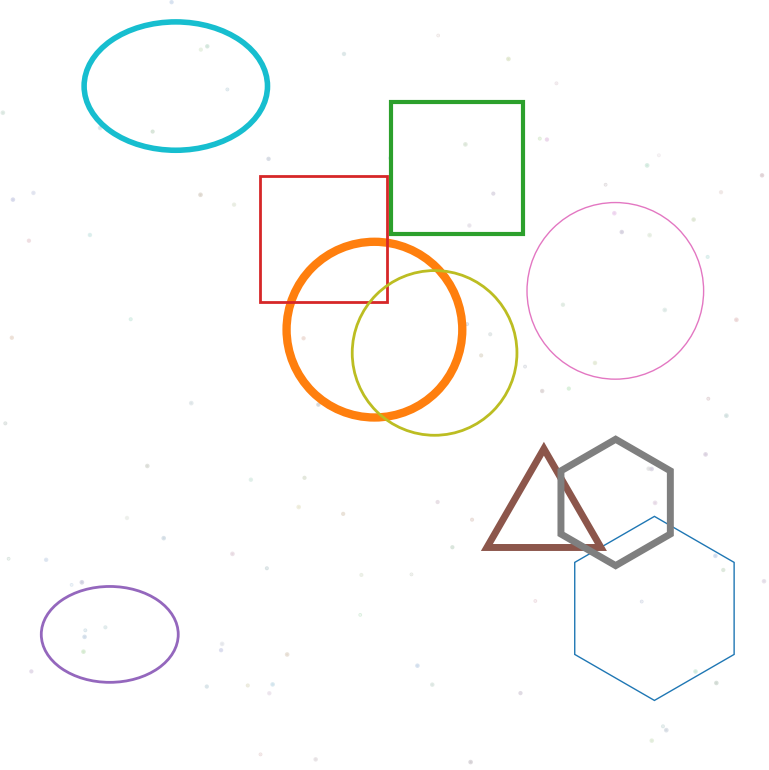[{"shape": "hexagon", "thickness": 0.5, "radius": 0.6, "center": [0.85, 0.21]}, {"shape": "circle", "thickness": 3, "radius": 0.57, "center": [0.486, 0.572]}, {"shape": "square", "thickness": 1.5, "radius": 0.43, "center": [0.594, 0.781]}, {"shape": "square", "thickness": 1, "radius": 0.41, "center": [0.42, 0.69]}, {"shape": "oval", "thickness": 1, "radius": 0.44, "center": [0.143, 0.176]}, {"shape": "triangle", "thickness": 2.5, "radius": 0.43, "center": [0.706, 0.332]}, {"shape": "circle", "thickness": 0.5, "radius": 0.57, "center": [0.799, 0.622]}, {"shape": "hexagon", "thickness": 2.5, "radius": 0.41, "center": [0.8, 0.347]}, {"shape": "circle", "thickness": 1, "radius": 0.53, "center": [0.564, 0.542]}, {"shape": "oval", "thickness": 2, "radius": 0.6, "center": [0.228, 0.888]}]